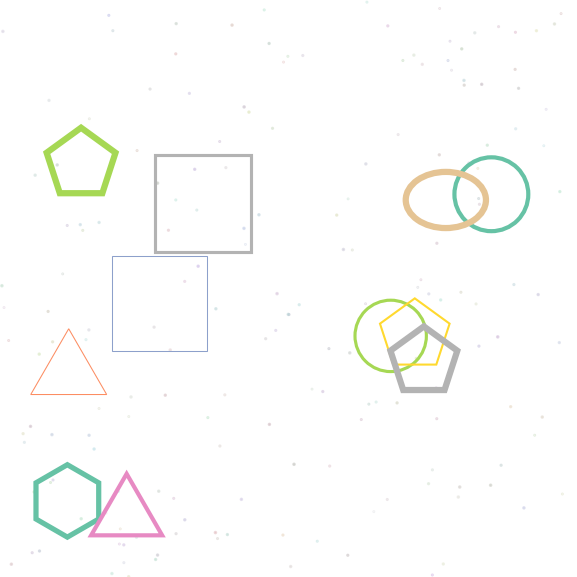[{"shape": "hexagon", "thickness": 2.5, "radius": 0.31, "center": [0.117, 0.132]}, {"shape": "circle", "thickness": 2, "radius": 0.32, "center": [0.851, 0.663]}, {"shape": "triangle", "thickness": 0.5, "radius": 0.38, "center": [0.119, 0.354]}, {"shape": "square", "thickness": 0.5, "radius": 0.41, "center": [0.277, 0.473]}, {"shape": "triangle", "thickness": 2, "radius": 0.36, "center": [0.219, 0.108]}, {"shape": "circle", "thickness": 1.5, "radius": 0.31, "center": [0.677, 0.417]}, {"shape": "pentagon", "thickness": 3, "radius": 0.31, "center": [0.14, 0.715]}, {"shape": "pentagon", "thickness": 1, "radius": 0.32, "center": [0.718, 0.419]}, {"shape": "oval", "thickness": 3, "radius": 0.35, "center": [0.772, 0.653]}, {"shape": "square", "thickness": 1.5, "radius": 0.42, "center": [0.352, 0.647]}, {"shape": "pentagon", "thickness": 3, "radius": 0.3, "center": [0.734, 0.373]}]